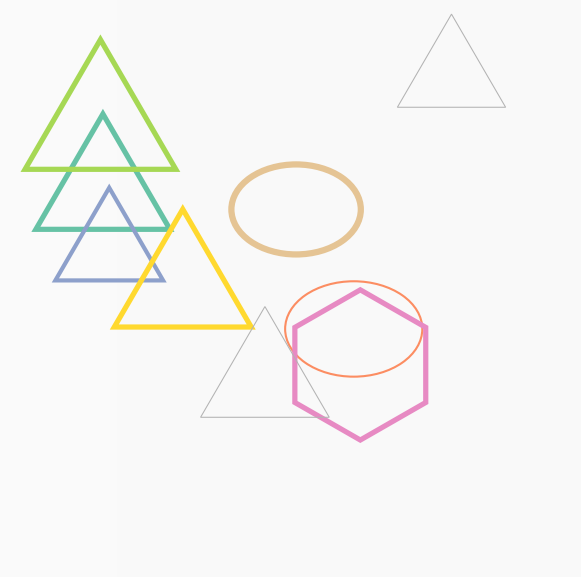[{"shape": "triangle", "thickness": 2.5, "radius": 0.67, "center": [0.177, 0.669]}, {"shape": "oval", "thickness": 1, "radius": 0.59, "center": [0.609, 0.429]}, {"shape": "triangle", "thickness": 2, "radius": 0.53, "center": [0.188, 0.567]}, {"shape": "hexagon", "thickness": 2.5, "radius": 0.65, "center": [0.62, 0.367]}, {"shape": "triangle", "thickness": 2.5, "radius": 0.75, "center": [0.173, 0.781]}, {"shape": "triangle", "thickness": 2.5, "radius": 0.68, "center": [0.314, 0.501]}, {"shape": "oval", "thickness": 3, "radius": 0.56, "center": [0.509, 0.636]}, {"shape": "triangle", "thickness": 0.5, "radius": 0.54, "center": [0.777, 0.867]}, {"shape": "triangle", "thickness": 0.5, "radius": 0.64, "center": [0.456, 0.34]}]